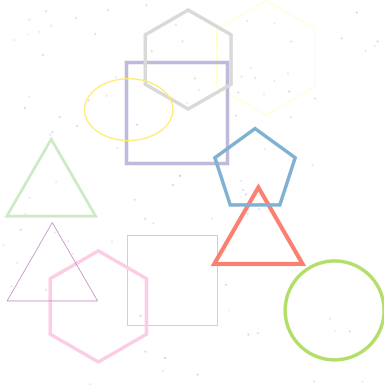[{"shape": "square", "thickness": 0.5, "radius": 0.59, "center": [0.447, 0.273]}, {"shape": "hexagon", "thickness": 0.5, "radius": 0.74, "center": [0.691, 0.849]}, {"shape": "square", "thickness": 2.5, "radius": 0.65, "center": [0.458, 0.708]}, {"shape": "triangle", "thickness": 3, "radius": 0.66, "center": [0.671, 0.381]}, {"shape": "pentagon", "thickness": 2.5, "radius": 0.55, "center": [0.662, 0.556]}, {"shape": "circle", "thickness": 2.5, "radius": 0.64, "center": [0.869, 0.194]}, {"shape": "hexagon", "thickness": 2.5, "radius": 0.72, "center": [0.255, 0.204]}, {"shape": "hexagon", "thickness": 2.5, "radius": 0.64, "center": [0.489, 0.845]}, {"shape": "triangle", "thickness": 0.5, "radius": 0.68, "center": [0.136, 0.286]}, {"shape": "triangle", "thickness": 2, "radius": 0.67, "center": [0.133, 0.505]}, {"shape": "oval", "thickness": 1, "radius": 0.57, "center": [0.334, 0.715]}]